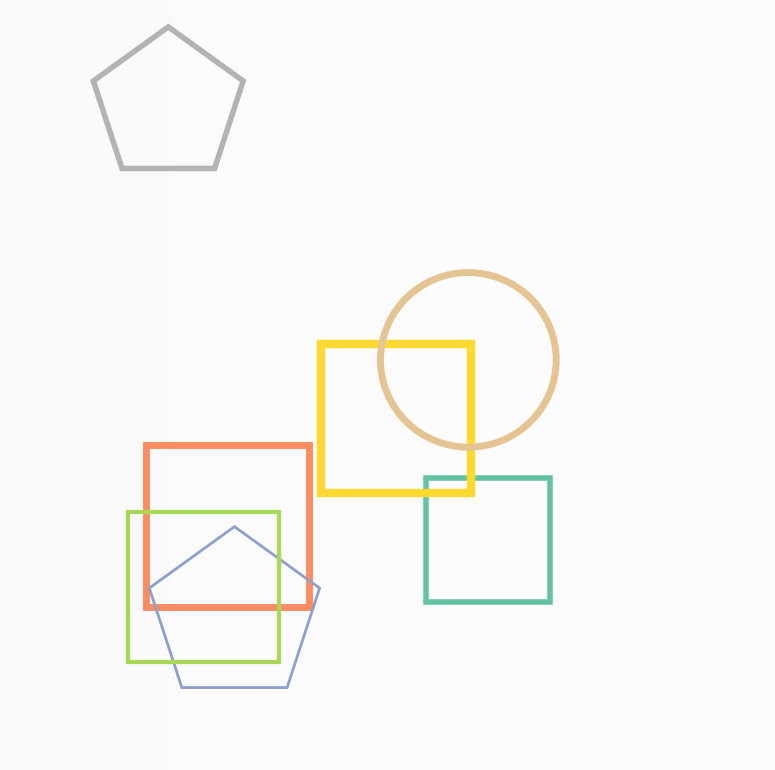[{"shape": "square", "thickness": 2, "radius": 0.4, "center": [0.63, 0.298]}, {"shape": "square", "thickness": 2.5, "radius": 0.53, "center": [0.293, 0.317]}, {"shape": "pentagon", "thickness": 1, "radius": 0.58, "center": [0.303, 0.201]}, {"shape": "square", "thickness": 1.5, "radius": 0.49, "center": [0.263, 0.238]}, {"shape": "square", "thickness": 3, "radius": 0.48, "center": [0.511, 0.457]}, {"shape": "circle", "thickness": 2.5, "radius": 0.57, "center": [0.604, 0.533]}, {"shape": "pentagon", "thickness": 2, "radius": 0.51, "center": [0.217, 0.863]}]